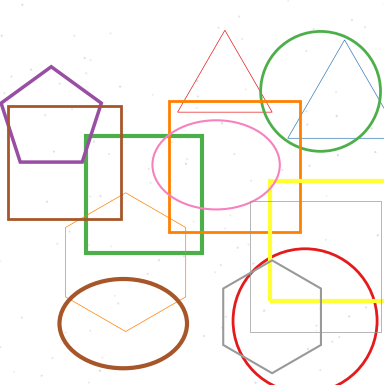[{"shape": "triangle", "thickness": 0.5, "radius": 0.71, "center": [0.584, 0.78]}, {"shape": "circle", "thickness": 2, "radius": 0.94, "center": [0.792, 0.167]}, {"shape": "triangle", "thickness": 0.5, "radius": 0.85, "center": [0.895, 0.726]}, {"shape": "circle", "thickness": 2, "radius": 0.78, "center": [0.833, 0.763]}, {"shape": "square", "thickness": 3, "radius": 0.75, "center": [0.374, 0.495]}, {"shape": "pentagon", "thickness": 2.5, "radius": 0.68, "center": [0.133, 0.69]}, {"shape": "hexagon", "thickness": 0.5, "radius": 0.9, "center": [0.326, 0.319]}, {"shape": "square", "thickness": 2, "radius": 0.85, "center": [0.609, 0.567]}, {"shape": "square", "thickness": 3, "radius": 0.78, "center": [0.857, 0.374]}, {"shape": "oval", "thickness": 3, "radius": 0.83, "center": [0.32, 0.159]}, {"shape": "square", "thickness": 2, "radius": 0.73, "center": [0.168, 0.578]}, {"shape": "oval", "thickness": 1.5, "radius": 0.83, "center": [0.561, 0.572]}, {"shape": "hexagon", "thickness": 1.5, "radius": 0.73, "center": [0.707, 0.177]}, {"shape": "square", "thickness": 0.5, "radius": 0.85, "center": [0.819, 0.308]}]